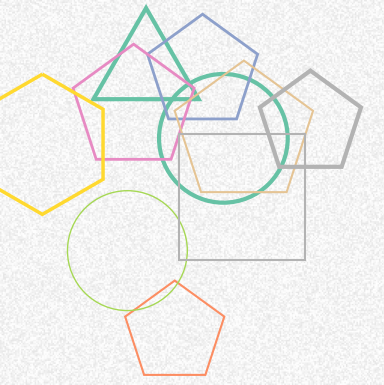[{"shape": "triangle", "thickness": 3, "radius": 0.79, "center": [0.379, 0.821]}, {"shape": "circle", "thickness": 3, "radius": 0.84, "center": [0.58, 0.641]}, {"shape": "pentagon", "thickness": 1.5, "radius": 0.68, "center": [0.454, 0.136]}, {"shape": "pentagon", "thickness": 2, "radius": 0.75, "center": [0.526, 0.813]}, {"shape": "pentagon", "thickness": 2, "radius": 0.83, "center": [0.347, 0.72]}, {"shape": "circle", "thickness": 1, "radius": 0.78, "center": [0.331, 0.349]}, {"shape": "hexagon", "thickness": 2.5, "radius": 0.91, "center": [0.11, 0.625]}, {"shape": "pentagon", "thickness": 1.5, "radius": 0.94, "center": [0.633, 0.654]}, {"shape": "pentagon", "thickness": 3, "radius": 0.69, "center": [0.806, 0.678]}, {"shape": "square", "thickness": 1.5, "radius": 0.82, "center": [0.628, 0.488]}]